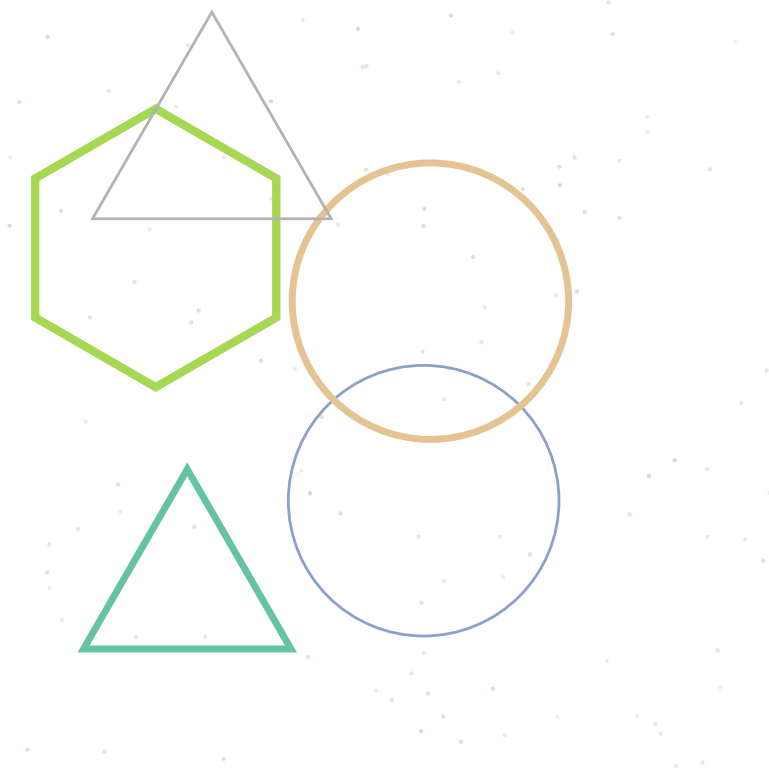[{"shape": "triangle", "thickness": 2.5, "radius": 0.78, "center": [0.243, 0.235]}, {"shape": "circle", "thickness": 1, "radius": 0.88, "center": [0.55, 0.35]}, {"shape": "hexagon", "thickness": 3, "radius": 0.9, "center": [0.202, 0.678]}, {"shape": "circle", "thickness": 2.5, "radius": 0.9, "center": [0.559, 0.609]}, {"shape": "triangle", "thickness": 1, "radius": 0.89, "center": [0.275, 0.805]}]